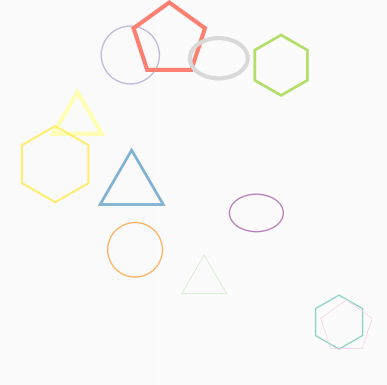[{"shape": "hexagon", "thickness": 1, "radius": 0.35, "center": [0.875, 0.163]}, {"shape": "triangle", "thickness": 3, "radius": 0.36, "center": [0.2, 0.689]}, {"shape": "circle", "thickness": 1, "radius": 0.38, "center": [0.336, 0.857]}, {"shape": "pentagon", "thickness": 3, "radius": 0.48, "center": [0.437, 0.897]}, {"shape": "triangle", "thickness": 2, "radius": 0.47, "center": [0.34, 0.516]}, {"shape": "circle", "thickness": 1, "radius": 0.35, "center": [0.349, 0.351]}, {"shape": "hexagon", "thickness": 2, "radius": 0.39, "center": [0.725, 0.831]}, {"shape": "pentagon", "thickness": 0.5, "radius": 0.35, "center": [0.894, 0.152]}, {"shape": "oval", "thickness": 3, "radius": 0.37, "center": [0.565, 0.849]}, {"shape": "oval", "thickness": 1, "radius": 0.35, "center": [0.662, 0.447]}, {"shape": "triangle", "thickness": 0.5, "radius": 0.33, "center": [0.527, 0.271]}, {"shape": "hexagon", "thickness": 1.5, "radius": 0.49, "center": [0.142, 0.574]}]